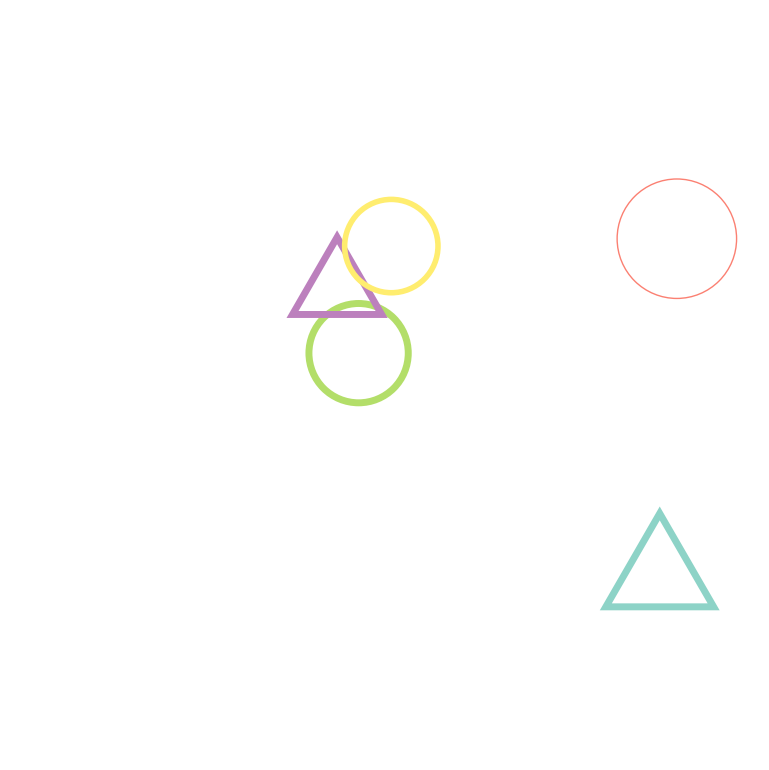[{"shape": "triangle", "thickness": 2.5, "radius": 0.4, "center": [0.857, 0.252]}, {"shape": "circle", "thickness": 0.5, "radius": 0.39, "center": [0.879, 0.69]}, {"shape": "circle", "thickness": 2.5, "radius": 0.32, "center": [0.466, 0.541]}, {"shape": "triangle", "thickness": 2.5, "radius": 0.33, "center": [0.438, 0.625]}, {"shape": "circle", "thickness": 2, "radius": 0.3, "center": [0.508, 0.68]}]